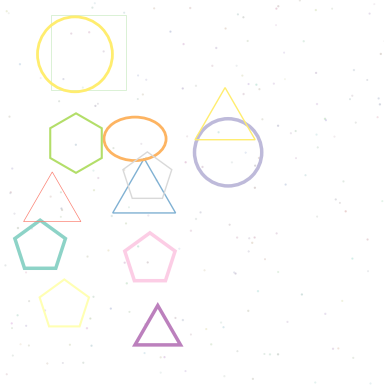[{"shape": "pentagon", "thickness": 2.5, "radius": 0.35, "center": [0.104, 0.359]}, {"shape": "pentagon", "thickness": 1.5, "radius": 0.34, "center": [0.167, 0.207]}, {"shape": "circle", "thickness": 2.5, "radius": 0.44, "center": [0.593, 0.604]}, {"shape": "triangle", "thickness": 0.5, "radius": 0.43, "center": [0.136, 0.467]}, {"shape": "triangle", "thickness": 1, "radius": 0.47, "center": [0.374, 0.494]}, {"shape": "oval", "thickness": 2, "radius": 0.4, "center": [0.351, 0.639]}, {"shape": "hexagon", "thickness": 1.5, "radius": 0.39, "center": [0.197, 0.628]}, {"shape": "pentagon", "thickness": 2.5, "radius": 0.34, "center": [0.389, 0.326]}, {"shape": "pentagon", "thickness": 1, "radius": 0.33, "center": [0.383, 0.539]}, {"shape": "triangle", "thickness": 2.5, "radius": 0.34, "center": [0.41, 0.138]}, {"shape": "square", "thickness": 0.5, "radius": 0.48, "center": [0.23, 0.864]}, {"shape": "triangle", "thickness": 1, "radius": 0.45, "center": [0.585, 0.682]}, {"shape": "circle", "thickness": 2, "radius": 0.49, "center": [0.195, 0.859]}]